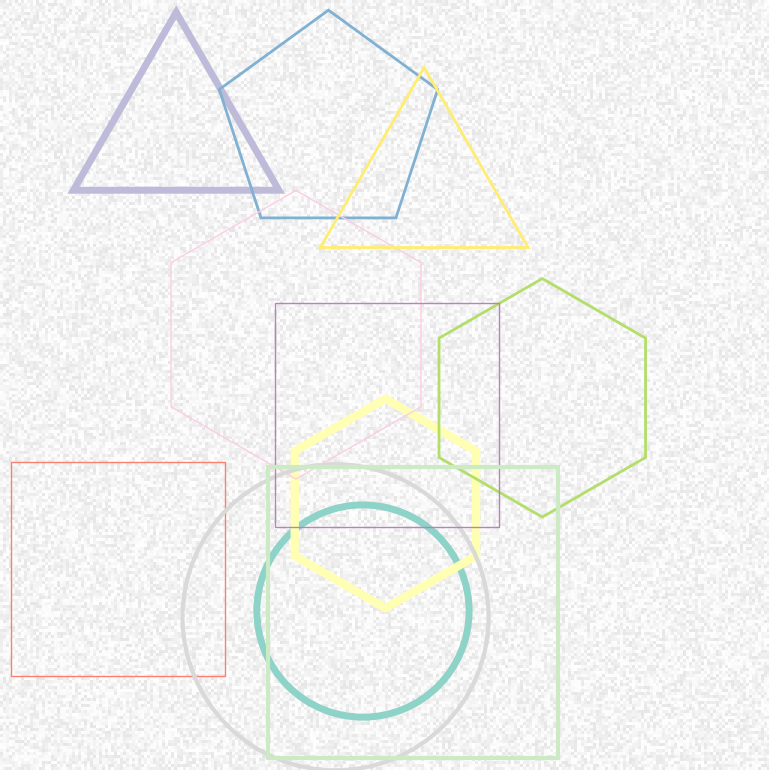[{"shape": "circle", "thickness": 2.5, "radius": 0.69, "center": [0.471, 0.206]}, {"shape": "hexagon", "thickness": 3, "radius": 0.68, "center": [0.501, 0.346]}, {"shape": "triangle", "thickness": 2.5, "radius": 0.77, "center": [0.229, 0.83]}, {"shape": "square", "thickness": 0.5, "radius": 0.7, "center": [0.153, 0.261]}, {"shape": "pentagon", "thickness": 1, "radius": 0.75, "center": [0.427, 0.838]}, {"shape": "hexagon", "thickness": 1, "radius": 0.77, "center": [0.704, 0.483]}, {"shape": "hexagon", "thickness": 0.5, "radius": 0.94, "center": [0.384, 0.565]}, {"shape": "circle", "thickness": 1.5, "radius": 0.99, "center": [0.436, 0.198]}, {"shape": "square", "thickness": 0.5, "radius": 0.73, "center": [0.502, 0.461]}, {"shape": "square", "thickness": 1.5, "radius": 0.94, "center": [0.536, 0.205]}, {"shape": "triangle", "thickness": 1, "radius": 0.78, "center": [0.551, 0.756]}]